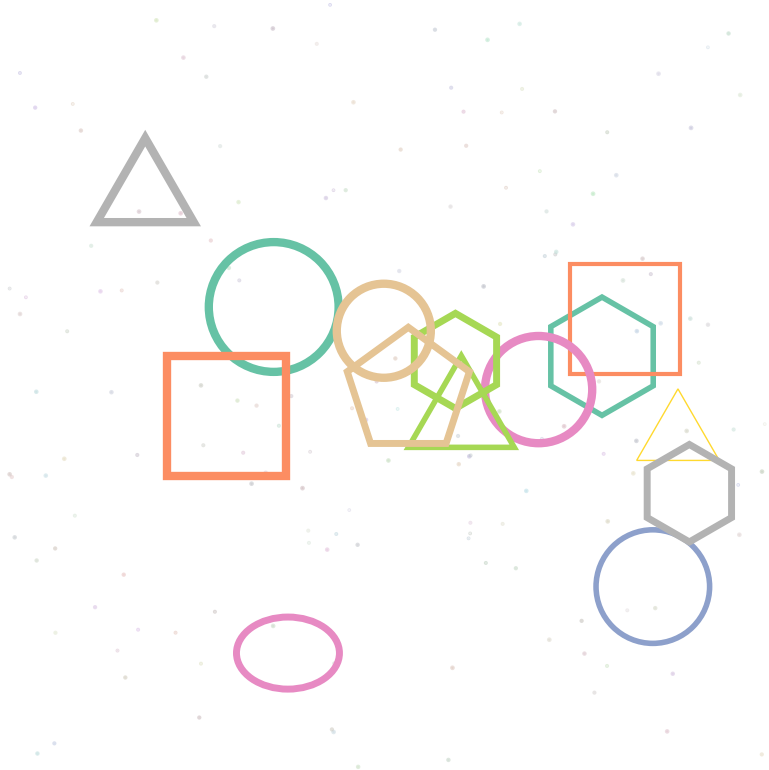[{"shape": "circle", "thickness": 3, "radius": 0.42, "center": [0.355, 0.601]}, {"shape": "hexagon", "thickness": 2, "radius": 0.38, "center": [0.782, 0.537]}, {"shape": "square", "thickness": 1.5, "radius": 0.36, "center": [0.811, 0.585]}, {"shape": "square", "thickness": 3, "radius": 0.39, "center": [0.294, 0.46]}, {"shape": "circle", "thickness": 2, "radius": 0.37, "center": [0.848, 0.238]}, {"shape": "circle", "thickness": 3, "radius": 0.35, "center": [0.699, 0.494]}, {"shape": "oval", "thickness": 2.5, "radius": 0.33, "center": [0.374, 0.152]}, {"shape": "triangle", "thickness": 2, "radius": 0.4, "center": [0.599, 0.459]}, {"shape": "hexagon", "thickness": 2.5, "radius": 0.31, "center": [0.591, 0.531]}, {"shape": "triangle", "thickness": 0.5, "radius": 0.31, "center": [0.88, 0.433]}, {"shape": "pentagon", "thickness": 2.5, "radius": 0.42, "center": [0.53, 0.492]}, {"shape": "circle", "thickness": 3, "radius": 0.31, "center": [0.498, 0.57]}, {"shape": "triangle", "thickness": 3, "radius": 0.36, "center": [0.189, 0.748]}, {"shape": "hexagon", "thickness": 2.5, "radius": 0.32, "center": [0.895, 0.359]}]